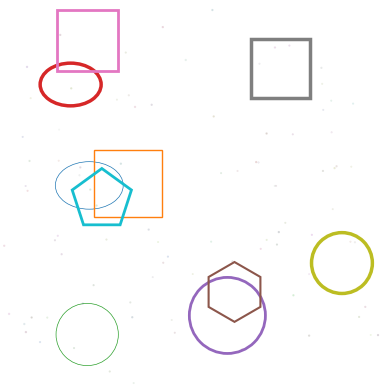[{"shape": "oval", "thickness": 0.5, "radius": 0.44, "center": [0.232, 0.518]}, {"shape": "square", "thickness": 1, "radius": 0.44, "center": [0.333, 0.523]}, {"shape": "circle", "thickness": 0.5, "radius": 0.4, "center": [0.226, 0.131]}, {"shape": "oval", "thickness": 2.5, "radius": 0.4, "center": [0.184, 0.781]}, {"shape": "circle", "thickness": 2, "radius": 0.49, "center": [0.591, 0.181]}, {"shape": "hexagon", "thickness": 1.5, "radius": 0.39, "center": [0.609, 0.242]}, {"shape": "square", "thickness": 2, "radius": 0.4, "center": [0.228, 0.894]}, {"shape": "square", "thickness": 2.5, "radius": 0.38, "center": [0.729, 0.822]}, {"shape": "circle", "thickness": 2.5, "radius": 0.4, "center": [0.888, 0.317]}, {"shape": "pentagon", "thickness": 2, "radius": 0.4, "center": [0.264, 0.481]}]